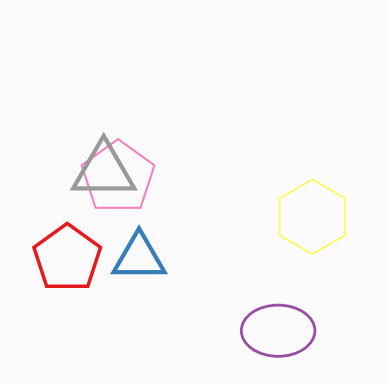[{"shape": "pentagon", "thickness": 2.5, "radius": 0.45, "center": [0.173, 0.33]}, {"shape": "triangle", "thickness": 3, "radius": 0.38, "center": [0.359, 0.331]}, {"shape": "oval", "thickness": 2, "radius": 0.47, "center": [0.718, 0.141]}, {"shape": "hexagon", "thickness": 1, "radius": 0.48, "center": [0.806, 0.437]}, {"shape": "pentagon", "thickness": 1.5, "radius": 0.49, "center": [0.305, 0.54]}, {"shape": "triangle", "thickness": 3, "radius": 0.46, "center": [0.268, 0.556]}]